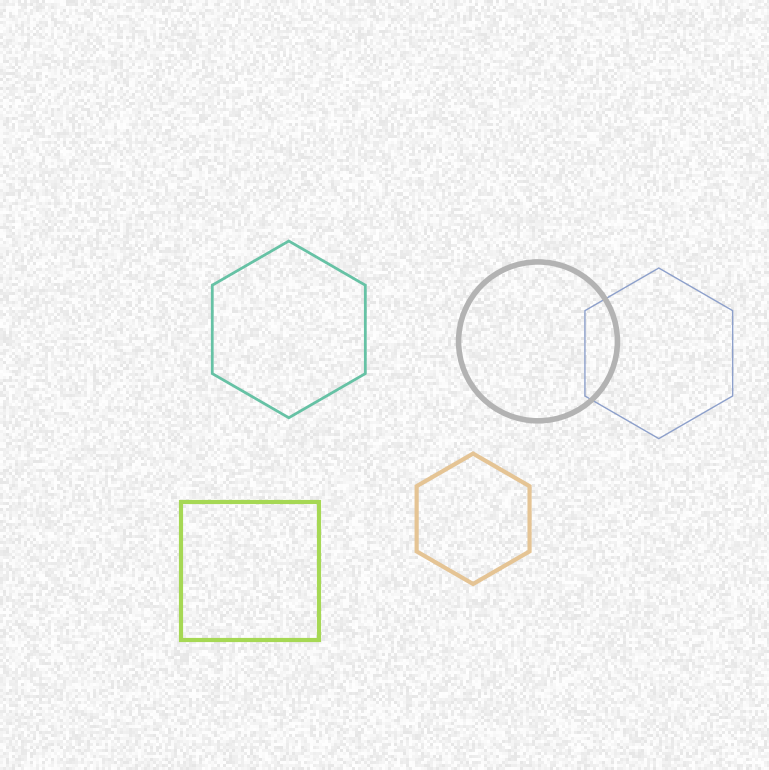[{"shape": "hexagon", "thickness": 1, "radius": 0.57, "center": [0.375, 0.572]}, {"shape": "hexagon", "thickness": 0.5, "radius": 0.55, "center": [0.856, 0.541]}, {"shape": "square", "thickness": 1.5, "radius": 0.45, "center": [0.325, 0.259]}, {"shape": "hexagon", "thickness": 1.5, "radius": 0.42, "center": [0.614, 0.326]}, {"shape": "circle", "thickness": 2, "radius": 0.52, "center": [0.699, 0.557]}]